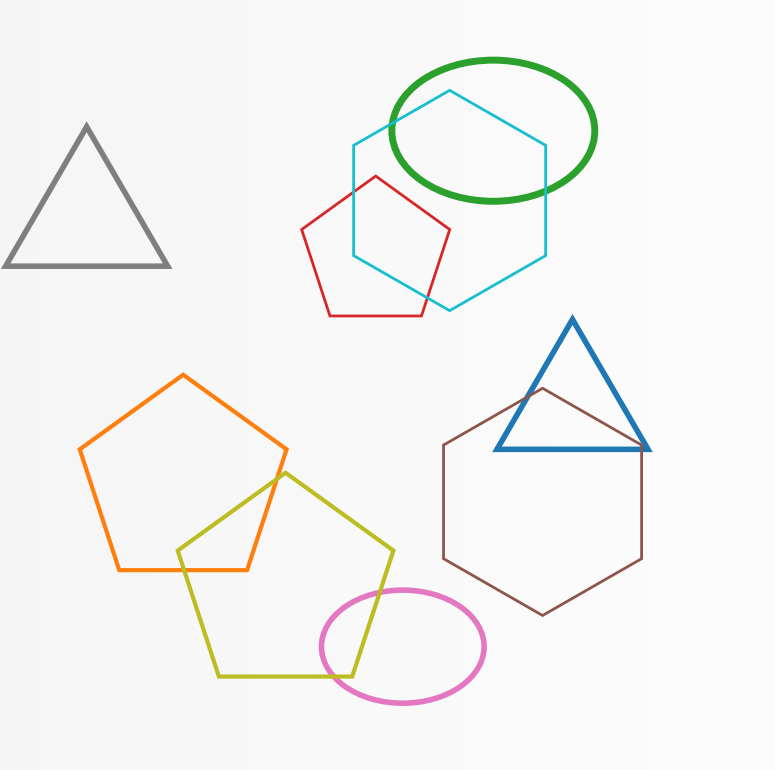[{"shape": "triangle", "thickness": 2, "radius": 0.56, "center": [0.739, 0.473]}, {"shape": "pentagon", "thickness": 1.5, "radius": 0.7, "center": [0.236, 0.373]}, {"shape": "oval", "thickness": 2.5, "radius": 0.65, "center": [0.637, 0.83]}, {"shape": "pentagon", "thickness": 1, "radius": 0.5, "center": [0.485, 0.671]}, {"shape": "hexagon", "thickness": 1, "radius": 0.74, "center": [0.7, 0.348]}, {"shape": "oval", "thickness": 2, "radius": 0.52, "center": [0.52, 0.16]}, {"shape": "triangle", "thickness": 2, "radius": 0.6, "center": [0.112, 0.715]}, {"shape": "pentagon", "thickness": 1.5, "radius": 0.73, "center": [0.368, 0.24]}, {"shape": "hexagon", "thickness": 1, "radius": 0.72, "center": [0.58, 0.74]}]